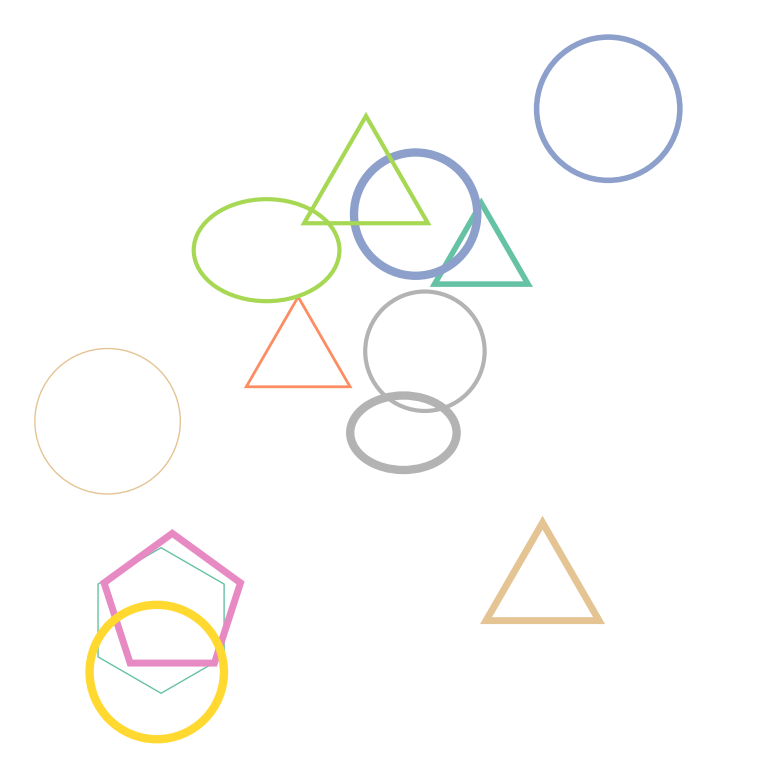[{"shape": "hexagon", "thickness": 0.5, "radius": 0.47, "center": [0.209, 0.194]}, {"shape": "triangle", "thickness": 2, "radius": 0.35, "center": [0.625, 0.666]}, {"shape": "triangle", "thickness": 1, "radius": 0.39, "center": [0.387, 0.537]}, {"shape": "circle", "thickness": 3, "radius": 0.4, "center": [0.54, 0.722]}, {"shape": "circle", "thickness": 2, "radius": 0.47, "center": [0.79, 0.859]}, {"shape": "pentagon", "thickness": 2.5, "radius": 0.47, "center": [0.224, 0.214]}, {"shape": "triangle", "thickness": 1.5, "radius": 0.46, "center": [0.475, 0.757]}, {"shape": "oval", "thickness": 1.5, "radius": 0.47, "center": [0.346, 0.675]}, {"shape": "circle", "thickness": 3, "radius": 0.44, "center": [0.204, 0.127]}, {"shape": "circle", "thickness": 0.5, "radius": 0.47, "center": [0.14, 0.453]}, {"shape": "triangle", "thickness": 2.5, "radius": 0.42, "center": [0.705, 0.236]}, {"shape": "oval", "thickness": 3, "radius": 0.35, "center": [0.524, 0.438]}, {"shape": "circle", "thickness": 1.5, "radius": 0.39, "center": [0.552, 0.544]}]